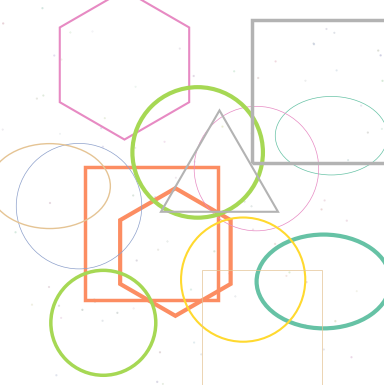[{"shape": "oval", "thickness": 3, "radius": 0.87, "center": [0.841, 0.269]}, {"shape": "oval", "thickness": 0.5, "radius": 0.73, "center": [0.861, 0.648]}, {"shape": "hexagon", "thickness": 3, "radius": 0.83, "center": [0.456, 0.345]}, {"shape": "square", "thickness": 2.5, "radius": 0.86, "center": [0.394, 0.394]}, {"shape": "circle", "thickness": 0.5, "radius": 0.81, "center": [0.205, 0.465]}, {"shape": "hexagon", "thickness": 1.5, "radius": 0.97, "center": [0.323, 0.832]}, {"shape": "circle", "thickness": 0.5, "radius": 0.81, "center": [0.666, 0.562]}, {"shape": "circle", "thickness": 2.5, "radius": 0.68, "center": [0.268, 0.162]}, {"shape": "circle", "thickness": 3, "radius": 0.85, "center": [0.513, 0.604]}, {"shape": "circle", "thickness": 1.5, "radius": 0.81, "center": [0.632, 0.274]}, {"shape": "square", "thickness": 0.5, "radius": 0.78, "center": [0.681, 0.142]}, {"shape": "oval", "thickness": 1, "radius": 0.79, "center": [0.129, 0.517]}, {"shape": "triangle", "thickness": 1.5, "radius": 0.88, "center": [0.57, 0.538]}, {"shape": "square", "thickness": 2.5, "radius": 0.93, "center": [0.84, 0.762]}]